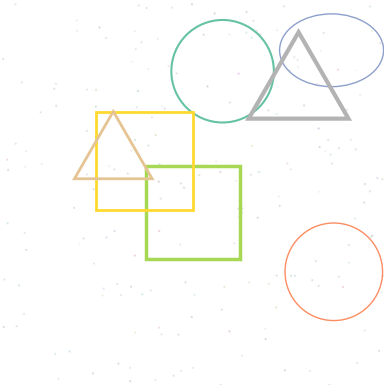[{"shape": "circle", "thickness": 1.5, "radius": 0.67, "center": [0.578, 0.815]}, {"shape": "circle", "thickness": 1, "radius": 0.63, "center": [0.867, 0.294]}, {"shape": "oval", "thickness": 1, "radius": 0.68, "center": [0.861, 0.869]}, {"shape": "square", "thickness": 2.5, "radius": 0.61, "center": [0.501, 0.448]}, {"shape": "square", "thickness": 2, "radius": 0.63, "center": [0.376, 0.582]}, {"shape": "triangle", "thickness": 2, "radius": 0.58, "center": [0.294, 0.594]}, {"shape": "triangle", "thickness": 3, "radius": 0.75, "center": [0.775, 0.767]}]